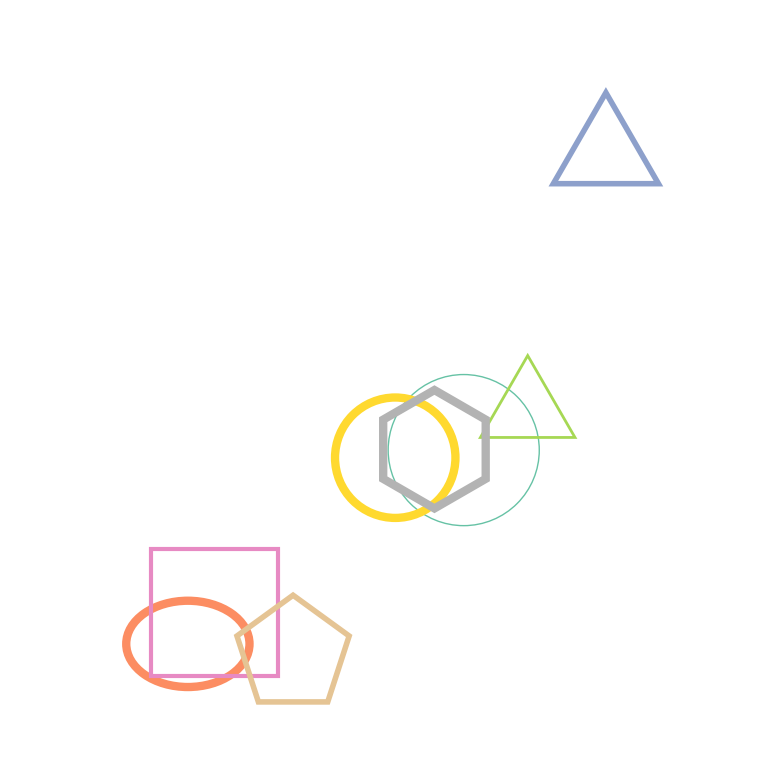[{"shape": "circle", "thickness": 0.5, "radius": 0.49, "center": [0.602, 0.415]}, {"shape": "oval", "thickness": 3, "radius": 0.4, "center": [0.244, 0.164]}, {"shape": "triangle", "thickness": 2, "radius": 0.39, "center": [0.787, 0.801]}, {"shape": "square", "thickness": 1.5, "radius": 0.41, "center": [0.278, 0.204]}, {"shape": "triangle", "thickness": 1, "radius": 0.35, "center": [0.685, 0.467]}, {"shape": "circle", "thickness": 3, "radius": 0.39, "center": [0.513, 0.406]}, {"shape": "pentagon", "thickness": 2, "radius": 0.38, "center": [0.381, 0.15]}, {"shape": "hexagon", "thickness": 3, "radius": 0.38, "center": [0.564, 0.417]}]